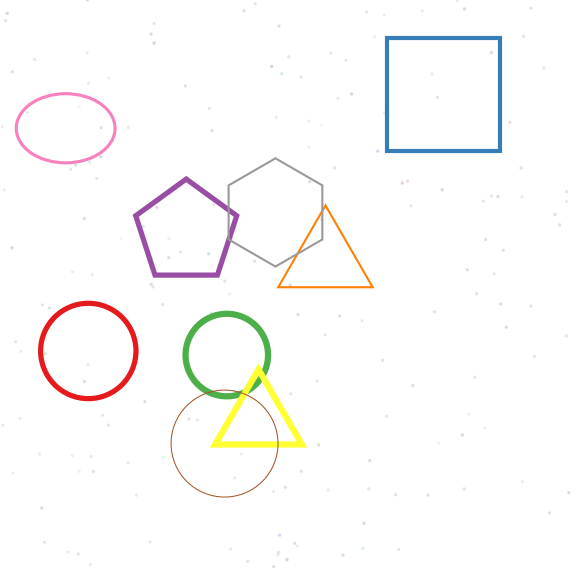[{"shape": "circle", "thickness": 2.5, "radius": 0.41, "center": [0.153, 0.391]}, {"shape": "square", "thickness": 2, "radius": 0.49, "center": [0.768, 0.836]}, {"shape": "circle", "thickness": 3, "radius": 0.36, "center": [0.393, 0.384]}, {"shape": "pentagon", "thickness": 2.5, "radius": 0.46, "center": [0.322, 0.597]}, {"shape": "triangle", "thickness": 1, "radius": 0.47, "center": [0.564, 0.549]}, {"shape": "triangle", "thickness": 3, "radius": 0.43, "center": [0.448, 0.273]}, {"shape": "circle", "thickness": 0.5, "radius": 0.46, "center": [0.389, 0.231]}, {"shape": "oval", "thickness": 1.5, "radius": 0.43, "center": [0.114, 0.777]}, {"shape": "hexagon", "thickness": 1, "radius": 0.47, "center": [0.477, 0.631]}]